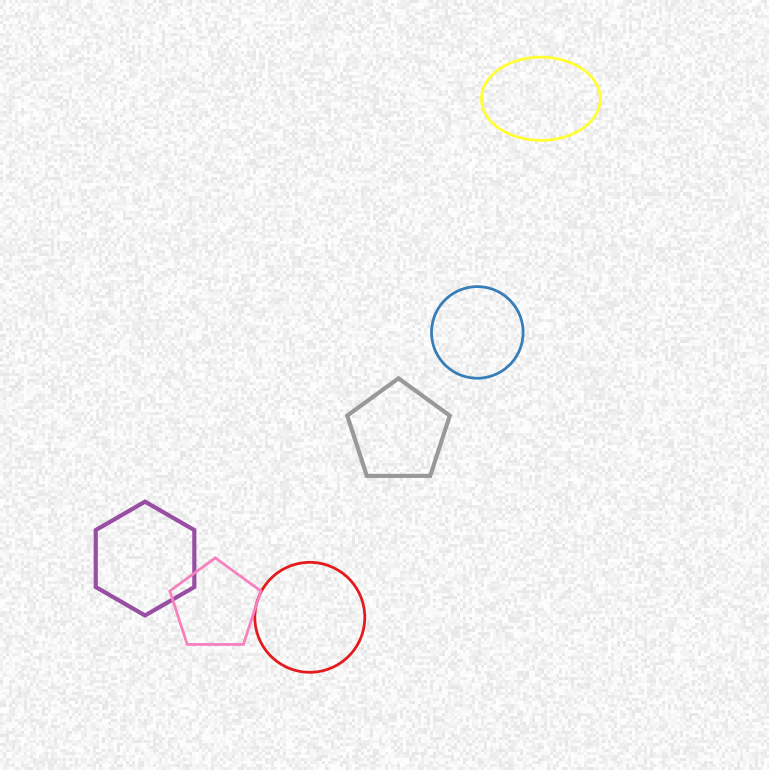[{"shape": "circle", "thickness": 1, "radius": 0.36, "center": [0.402, 0.198]}, {"shape": "circle", "thickness": 1, "radius": 0.3, "center": [0.62, 0.568]}, {"shape": "hexagon", "thickness": 1.5, "radius": 0.37, "center": [0.188, 0.275]}, {"shape": "oval", "thickness": 1, "radius": 0.39, "center": [0.702, 0.872]}, {"shape": "pentagon", "thickness": 1, "radius": 0.31, "center": [0.28, 0.213]}, {"shape": "pentagon", "thickness": 1.5, "radius": 0.35, "center": [0.518, 0.439]}]